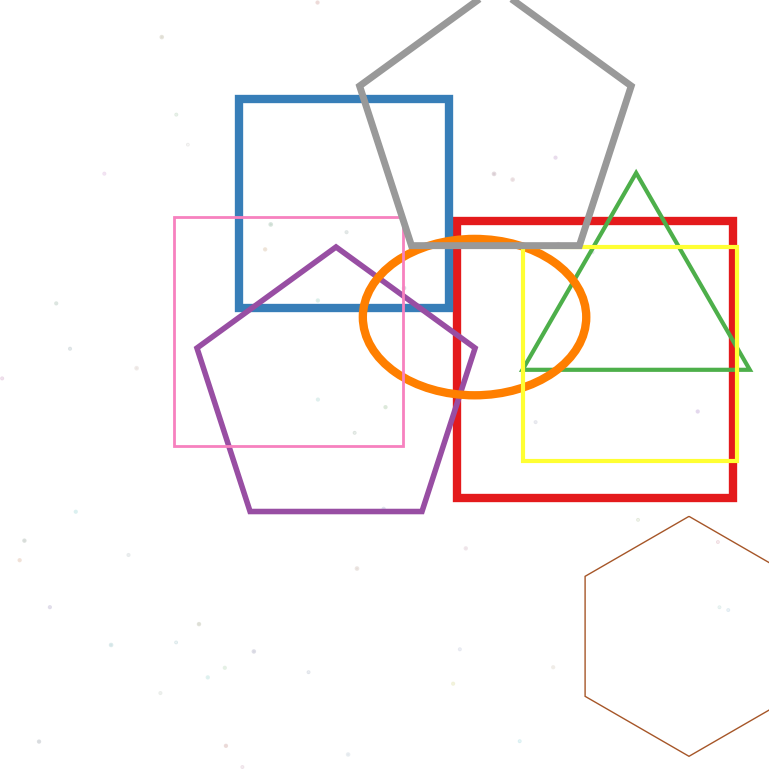[{"shape": "square", "thickness": 3, "radius": 0.9, "center": [0.773, 0.533]}, {"shape": "square", "thickness": 3, "radius": 0.68, "center": [0.447, 0.736]}, {"shape": "triangle", "thickness": 1.5, "radius": 0.85, "center": [0.826, 0.605]}, {"shape": "pentagon", "thickness": 2, "radius": 0.95, "center": [0.436, 0.489]}, {"shape": "oval", "thickness": 3, "radius": 0.73, "center": [0.616, 0.588]}, {"shape": "square", "thickness": 1.5, "radius": 0.7, "center": [0.819, 0.541]}, {"shape": "hexagon", "thickness": 0.5, "radius": 0.78, "center": [0.895, 0.174]}, {"shape": "square", "thickness": 1, "radius": 0.74, "center": [0.375, 0.57]}, {"shape": "pentagon", "thickness": 2.5, "radius": 0.93, "center": [0.643, 0.831]}]